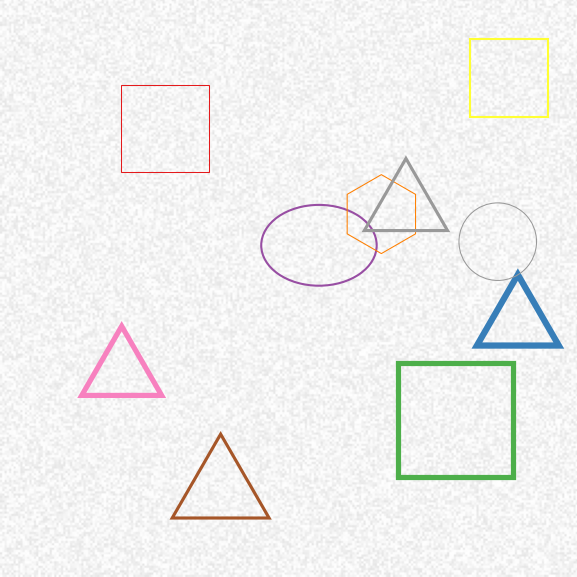[{"shape": "square", "thickness": 0.5, "radius": 0.38, "center": [0.286, 0.777]}, {"shape": "triangle", "thickness": 3, "radius": 0.41, "center": [0.897, 0.442]}, {"shape": "square", "thickness": 2.5, "radius": 0.49, "center": [0.789, 0.272]}, {"shape": "oval", "thickness": 1, "radius": 0.5, "center": [0.552, 0.574]}, {"shape": "hexagon", "thickness": 0.5, "radius": 0.34, "center": [0.66, 0.628]}, {"shape": "square", "thickness": 1, "radius": 0.34, "center": [0.882, 0.865]}, {"shape": "triangle", "thickness": 1.5, "radius": 0.48, "center": [0.382, 0.151]}, {"shape": "triangle", "thickness": 2.5, "radius": 0.4, "center": [0.211, 0.354]}, {"shape": "triangle", "thickness": 1.5, "radius": 0.42, "center": [0.703, 0.641]}, {"shape": "circle", "thickness": 0.5, "radius": 0.34, "center": [0.862, 0.581]}]